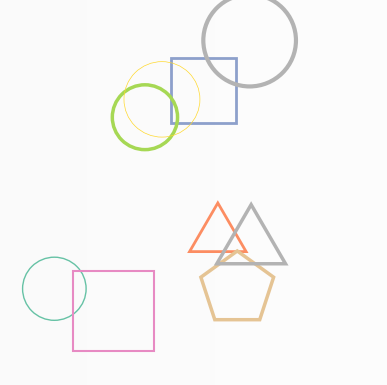[{"shape": "circle", "thickness": 1, "radius": 0.41, "center": [0.14, 0.25]}, {"shape": "triangle", "thickness": 2, "radius": 0.42, "center": [0.562, 0.389]}, {"shape": "square", "thickness": 2, "radius": 0.42, "center": [0.526, 0.765]}, {"shape": "square", "thickness": 1.5, "radius": 0.52, "center": [0.293, 0.192]}, {"shape": "circle", "thickness": 2.5, "radius": 0.42, "center": [0.374, 0.696]}, {"shape": "circle", "thickness": 0.5, "radius": 0.49, "center": [0.418, 0.742]}, {"shape": "pentagon", "thickness": 2.5, "radius": 0.49, "center": [0.612, 0.249]}, {"shape": "circle", "thickness": 3, "radius": 0.6, "center": [0.644, 0.895]}, {"shape": "triangle", "thickness": 2.5, "radius": 0.51, "center": [0.648, 0.366]}]